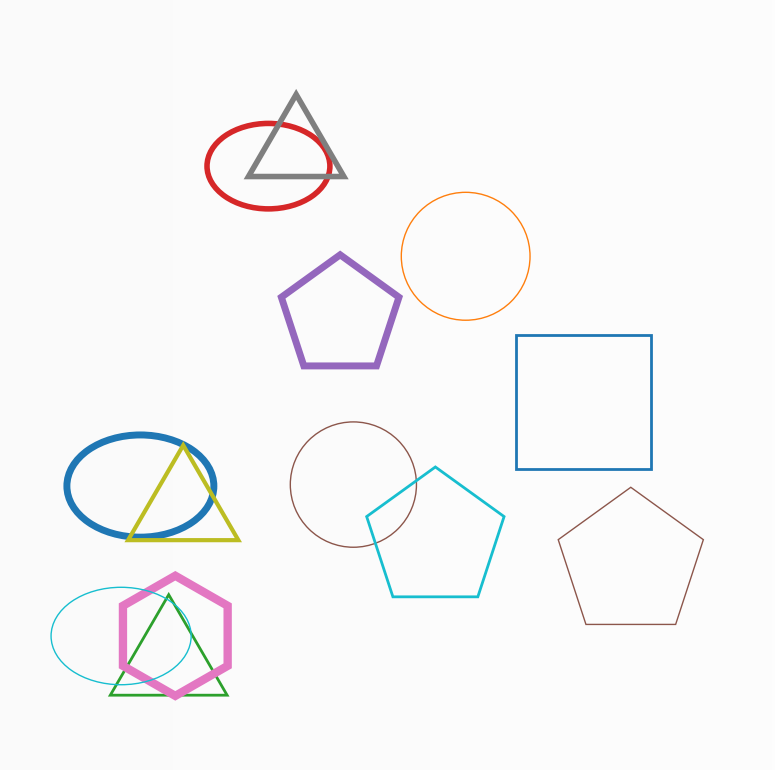[{"shape": "square", "thickness": 1, "radius": 0.44, "center": [0.753, 0.477]}, {"shape": "oval", "thickness": 2.5, "radius": 0.47, "center": [0.181, 0.369]}, {"shape": "circle", "thickness": 0.5, "radius": 0.42, "center": [0.601, 0.667]}, {"shape": "triangle", "thickness": 1, "radius": 0.44, "center": [0.218, 0.141]}, {"shape": "oval", "thickness": 2, "radius": 0.4, "center": [0.346, 0.784]}, {"shape": "pentagon", "thickness": 2.5, "radius": 0.4, "center": [0.439, 0.589]}, {"shape": "pentagon", "thickness": 0.5, "radius": 0.49, "center": [0.814, 0.269]}, {"shape": "circle", "thickness": 0.5, "radius": 0.41, "center": [0.456, 0.371]}, {"shape": "hexagon", "thickness": 3, "radius": 0.39, "center": [0.226, 0.174]}, {"shape": "triangle", "thickness": 2, "radius": 0.36, "center": [0.382, 0.806]}, {"shape": "triangle", "thickness": 1.5, "radius": 0.41, "center": [0.236, 0.34]}, {"shape": "oval", "thickness": 0.5, "radius": 0.45, "center": [0.156, 0.174]}, {"shape": "pentagon", "thickness": 1, "radius": 0.47, "center": [0.562, 0.3]}]